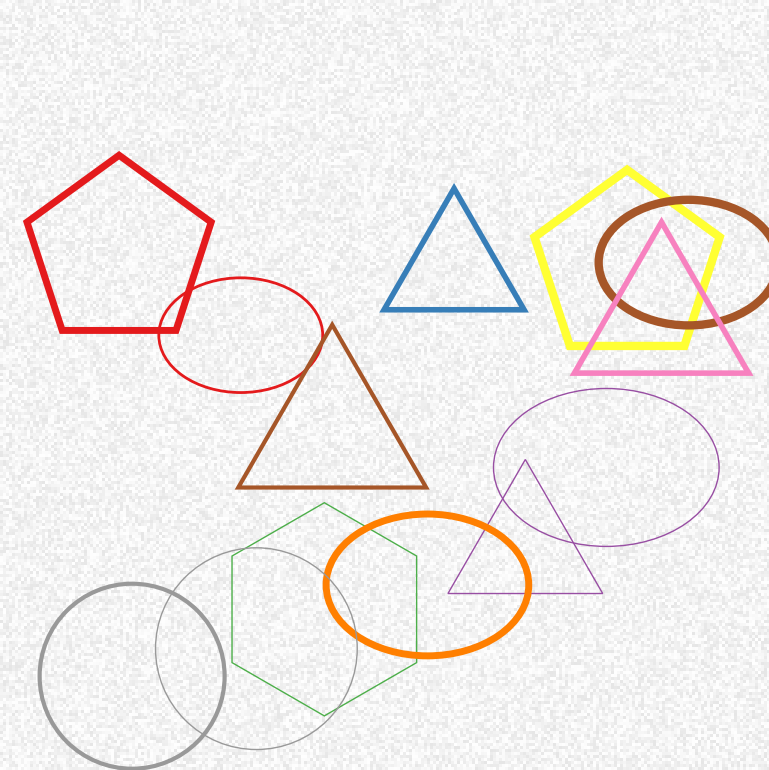[{"shape": "oval", "thickness": 1, "radius": 0.53, "center": [0.313, 0.565]}, {"shape": "pentagon", "thickness": 2.5, "radius": 0.63, "center": [0.155, 0.673]}, {"shape": "triangle", "thickness": 2, "radius": 0.52, "center": [0.59, 0.65]}, {"shape": "hexagon", "thickness": 0.5, "radius": 0.69, "center": [0.421, 0.209]}, {"shape": "oval", "thickness": 0.5, "radius": 0.73, "center": [0.787, 0.393]}, {"shape": "triangle", "thickness": 0.5, "radius": 0.58, "center": [0.682, 0.287]}, {"shape": "oval", "thickness": 2.5, "radius": 0.66, "center": [0.555, 0.24]}, {"shape": "pentagon", "thickness": 3, "radius": 0.63, "center": [0.814, 0.653]}, {"shape": "triangle", "thickness": 1.5, "radius": 0.7, "center": [0.431, 0.437]}, {"shape": "oval", "thickness": 3, "radius": 0.58, "center": [0.894, 0.659]}, {"shape": "triangle", "thickness": 2, "radius": 0.65, "center": [0.859, 0.581]}, {"shape": "circle", "thickness": 0.5, "radius": 0.65, "center": [0.333, 0.158]}, {"shape": "circle", "thickness": 1.5, "radius": 0.6, "center": [0.172, 0.122]}]